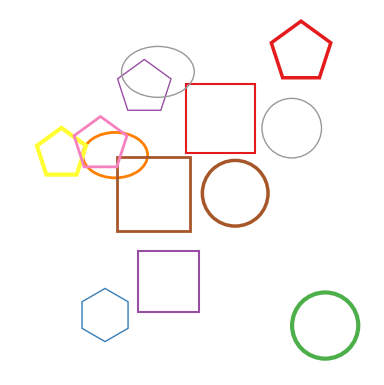[{"shape": "square", "thickness": 1.5, "radius": 0.45, "center": [0.572, 0.692]}, {"shape": "pentagon", "thickness": 2.5, "radius": 0.41, "center": [0.782, 0.864]}, {"shape": "hexagon", "thickness": 1, "radius": 0.35, "center": [0.273, 0.182]}, {"shape": "circle", "thickness": 3, "radius": 0.43, "center": [0.845, 0.154]}, {"shape": "pentagon", "thickness": 1, "radius": 0.37, "center": [0.375, 0.773]}, {"shape": "square", "thickness": 1.5, "radius": 0.4, "center": [0.438, 0.268]}, {"shape": "oval", "thickness": 2, "radius": 0.42, "center": [0.299, 0.597]}, {"shape": "pentagon", "thickness": 3, "radius": 0.34, "center": [0.16, 0.601]}, {"shape": "circle", "thickness": 2.5, "radius": 0.43, "center": [0.611, 0.498]}, {"shape": "square", "thickness": 2, "radius": 0.48, "center": [0.399, 0.496]}, {"shape": "pentagon", "thickness": 2, "radius": 0.36, "center": [0.261, 0.625]}, {"shape": "circle", "thickness": 1, "radius": 0.39, "center": [0.758, 0.667]}, {"shape": "oval", "thickness": 1, "radius": 0.47, "center": [0.41, 0.813]}]